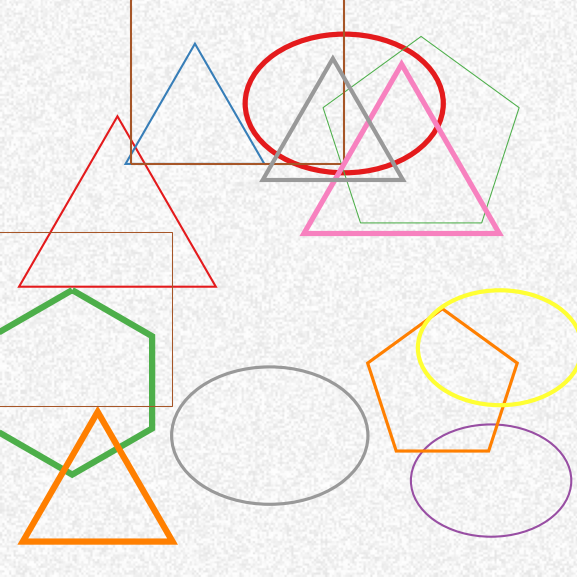[{"shape": "triangle", "thickness": 1, "radius": 0.98, "center": [0.203, 0.601]}, {"shape": "oval", "thickness": 2.5, "radius": 0.86, "center": [0.596, 0.82]}, {"shape": "triangle", "thickness": 1, "radius": 0.69, "center": [0.338, 0.785]}, {"shape": "hexagon", "thickness": 3, "radius": 0.8, "center": [0.125, 0.337]}, {"shape": "pentagon", "thickness": 0.5, "radius": 0.89, "center": [0.729, 0.758]}, {"shape": "oval", "thickness": 1, "radius": 0.69, "center": [0.85, 0.167]}, {"shape": "pentagon", "thickness": 1.5, "radius": 0.68, "center": [0.766, 0.328]}, {"shape": "triangle", "thickness": 3, "radius": 0.75, "center": [0.169, 0.136]}, {"shape": "oval", "thickness": 2, "radius": 0.71, "center": [0.866, 0.397]}, {"shape": "square", "thickness": 0.5, "radius": 0.75, "center": [0.148, 0.446]}, {"shape": "square", "thickness": 1, "radius": 0.92, "center": [0.411, 0.899]}, {"shape": "triangle", "thickness": 2.5, "radius": 0.98, "center": [0.695, 0.693]}, {"shape": "oval", "thickness": 1.5, "radius": 0.85, "center": [0.467, 0.245]}, {"shape": "triangle", "thickness": 2, "radius": 0.7, "center": [0.576, 0.758]}]